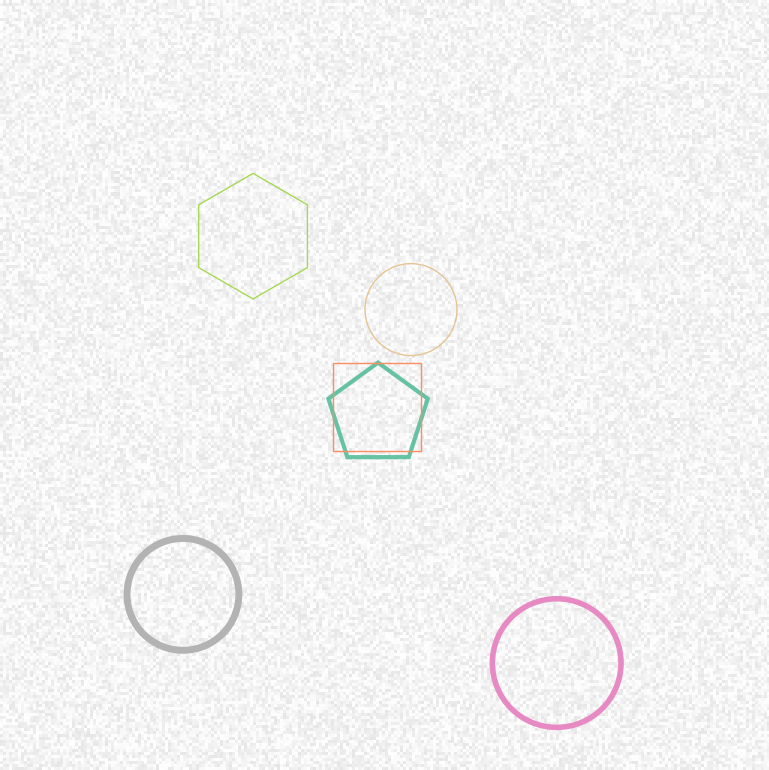[{"shape": "pentagon", "thickness": 1.5, "radius": 0.34, "center": [0.491, 0.461]}, {"shape": "square", "thickness": 0.5, "radius": 0.29, "center": [0.489, 0.471]}, {"shape": "circle", "thickness": 2, "radius": 0.42, "center": [0.723, 0.139]}, {"shape": "hexagon", "thickness": 0.5, "radius": 0.41, "center": [0.329, 0.693]}, {"shape": "circle", "thickness": 0.5, "radius": 0.3, "center": [0.534, 0.598]}, {"shape": "circle", "thickness": 2.5, "radius": 0.36, "center": [0.238, 0.228]}]